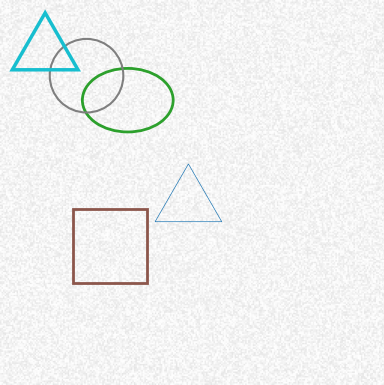[{"shape": "triangle", "thickness": 0.5, "radius": 0.5, "center": [0.489, 0.474]}, {"shape": "oval", "thickness": 2, "radius": 0.59, "center": [0.332, 0.74]}, {"shape": "square", "thickness": 2, "radius": 0.48, "center": [0.286, 0.361]}, {"shape": "circle", "thickness": 1.5, "radius": 0.48, "center": [0.225, 0.803]}, {"shape": "triangle", "thickness": 2.5, "radius": 0.49, "center": [0.117, 0.868]}]